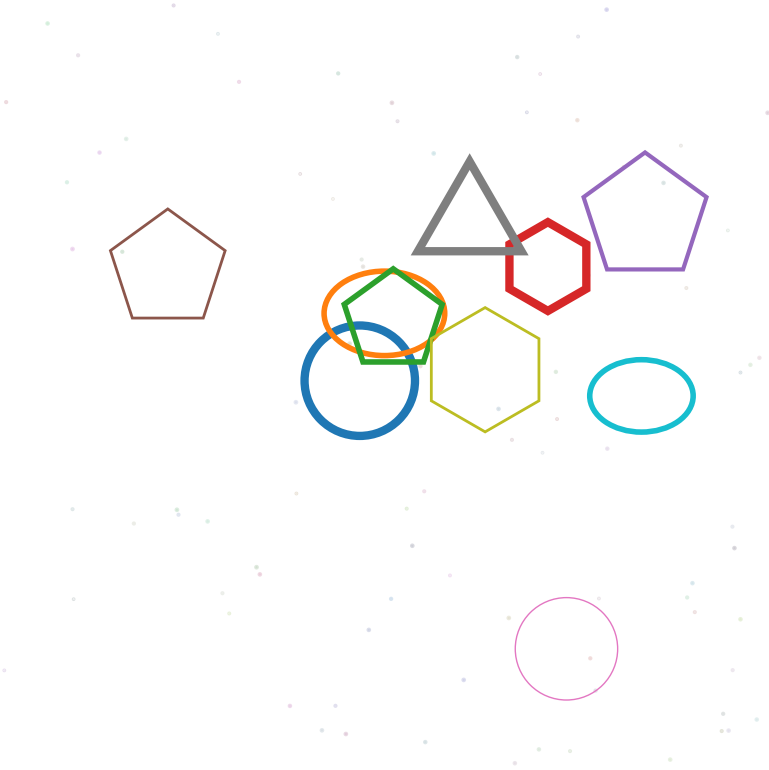[{"shape": "circle", "thickness": 3, "radius": 0.36, "center": [0.467, 0.506]}, {"shape": "oval", "thickness": 2, "radius": 0.39, "center": [0.499, 0.593]}, {"shape": "pentagon", "thickness": 2, "radius": 0.33, "center": [0.511, 0.584]}, {"shape": "hexagon", "thickness": 3, "radius": 0.29, "center": [0.712, 0.654]}, {"shape": "pentagon", "thickness": 1.5, "radius": 0.42, "center": [0.838, 0.718]}, {"shape": "pentagon", "thickness": 1, "radius": 0.39, "center": [0.218, 0.65]}, {"shape": "circle", "thickness": 0.5, "radius": 0.33, "center": [0.736, 0.157]}, {"shape": "triangle", "thickness": 3, "radius": 0.39, "center": [0.61, 0.713]}, {"shape": "hexagon", "thickness": 1, "radius": 0.4, "center": [0.63, 0.52]}, {"shape": "oval", "thickness": 2, "radius": 0.34, "center": [0.833, 0.486]}]